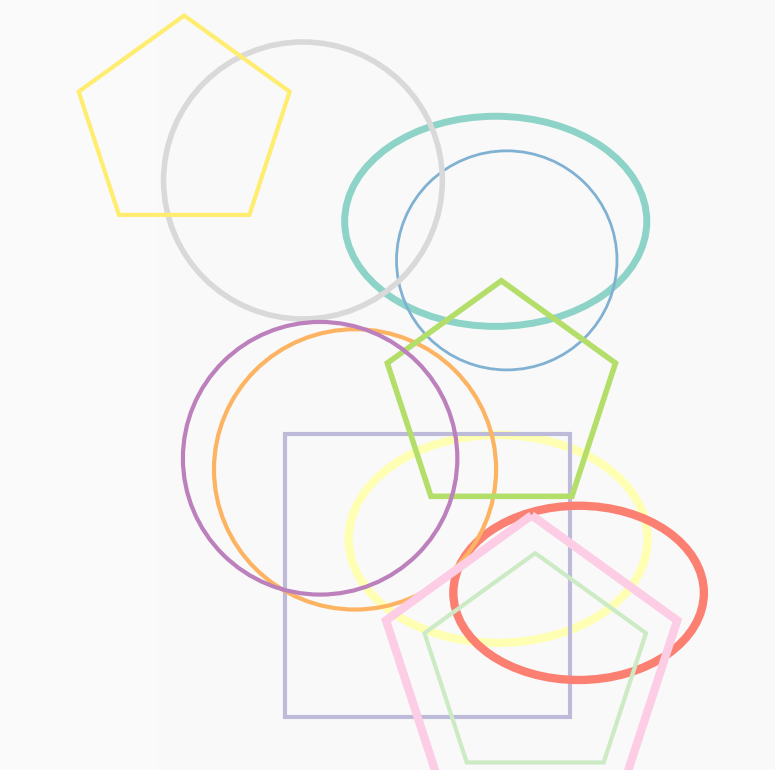[{"shape": "oval", "thickness": 2.5, "radius": 0.97, "center": [0.64, 0.713]}, {"shape": "oval", "thickness": 3, "radius": 0.96, "center": [0.643, 0.3]}, {"shape": "square", "thickness": 1.5, "radius": 0.92, "center": [0.552, 0.253]}, {"shape": "oval", "thickness": 3, "radius": 0.81, "center": [0.747, 0.23]}, {"shape": "circle", "thickness": 1, "radius": 0.71, "center": [0.654, 0.662]}, {"shape": "circle", "thickness": 1.5, "radius": 0.91, "center": [0.458, 0.39]}, {"shape": "pentagon", "thickness": 2, "radius": 0.77, "center": [0.647, 0.481]}, {"shape": "pentagon", "thickness": 3, "radius": 0.99, "center": [0.686, 0.133]}, {"shape": "circle", "thickness": 2, "radius": 0.9, "center": [0.391, 0.766]}, {"shape": "circle", "thickness": 1.5, "radius": 0.89, "center": [0.413, 0.405]}, {"shape": "pentagon", "thickness": 1.5, "radius": 0.75, "center": [0.691, 0.131]}, {"shape": "pentagon", "thickness": 1.5, "radius": 0.72, "center": [0.238, 0.837]}]